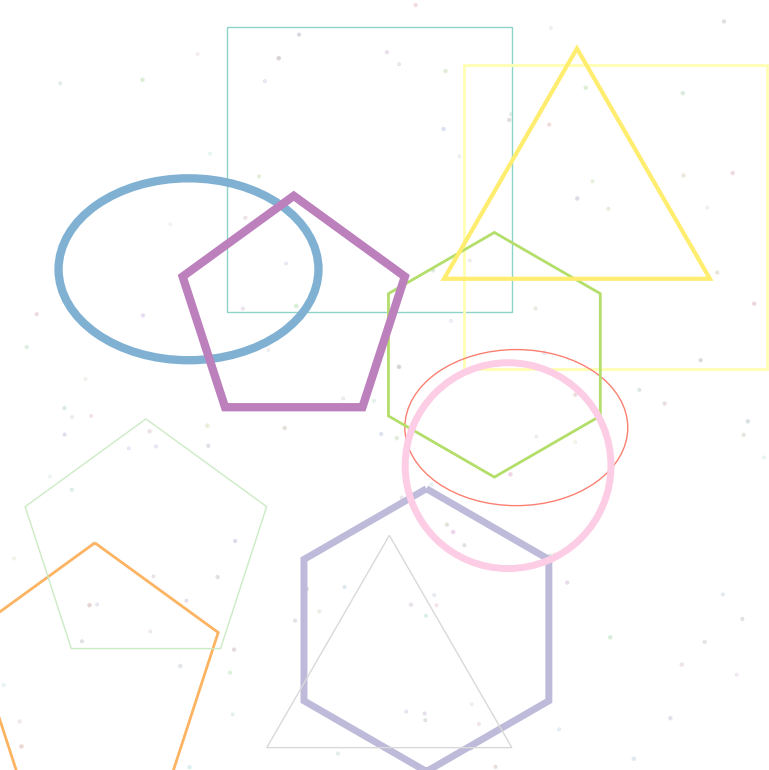[{"shape": "square", "thickness": 0.5, "radius": 0.93, "center": [0.48, 0.78]}, {"shape": "square", "thickness": 1, "radius": 0.98, "center": [0.8, 0.718]}, {"shape": "hexagon", "thickness": 2.5, "radius": 0.92, "center": [0.554, 0.182]}, {"shape": "oval", "thickness": 0.5, "radius": 0.72, "center": [0.671, 0.445]}, {"shape": "oval", "thickness": 3, "radius": 0.84, "center": [0.245, 0.65]}, {"shape": "pentagon", "thickness": 1, "radius": 0.84, "center": [0.123, 0.127]}, {"shape": "hexagon", "thickness": 1, "radius": 0.79, "center": [0.642, 0.539]}, {"shape": "circle", "thickness": 2.5, "radius": 0.67, "center": [0.66, 0.395]}, {"shape": "triangle", "thickness": 0.5, "radius": 0.92, "center": [0.506, 0.121]}, {"shape": "pentagon", "thickness": 3, "radius": 0.76, "center": [0.381, 0.594]}, {"shape": "pentagon", "thickness": 0.5, "radius": 0.82, "center": [0.19, 0.291]}, {"shape": "triangle", "thickness": 1.5, "radius": 1.0, "center": [0.749, 0.738]}]